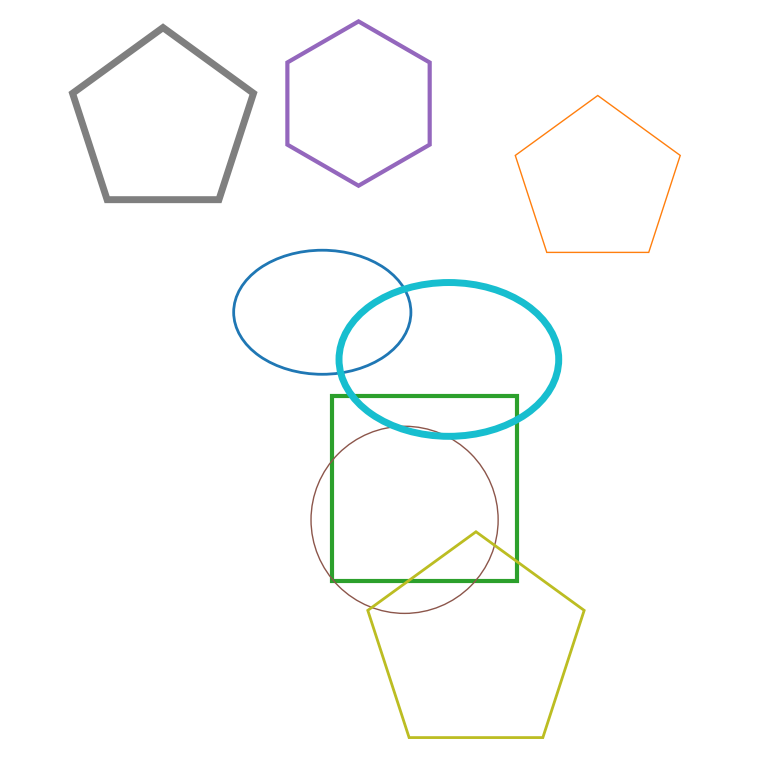[{"shape": "oval", "thickness": 1, "radius": 0.58, "center": [0.419, 0.594]}, {"shape": "pentagon", "thickness": 0.5, "radius": 0.56, "center": [0.776, 0.763]}, {"shape": "square", "thickness": 1.5, "radius": 0.6, "center": [0.551, 0.366]}, {"shape": "hexagon", "thickness": 1.5, "radius": 0.53, "center": [0.466, 0.866]}, {"shape": "circle", "thickness": 0.5, "radius": 0.61, "center": [0.525, 0.325]}, {"shape": "pentagon", "thickness": 2.5, "radius": 0.62, "center": [0.212, 0.841]}, {"shape": "pentagon", "thickness": 1, "radius": 0.74, "center": [0.618, 0.162]}, {"shape": "oval", "thickness": 2.5, "radius": 0.71, "center": [0.583, 0.533]}]